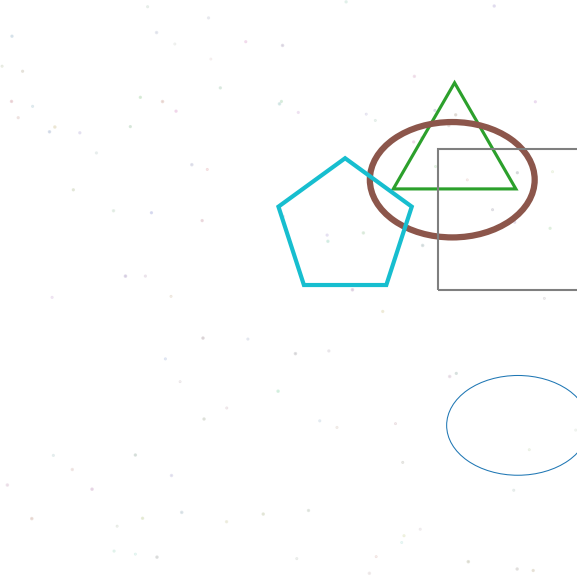[{"shape": "oval", "thickness": 0.5, "radius": 0.62, "center": [0.897, 0.263]}, {"shape": "triangle", "thickness": 1.5, "radius": 0.61, "center": [0.787, 0.733]}, {"shape": "oval", "thickness": 3, "radius": 0.71, "center": [0.783, 0.688]}, {"shape": "square", "thickness": 1, "radius": 0.61, "center": [0.881, 0.618]}, {"shape": "pentagon", "thickness": 2, "radius": 0.61, "center": [0.598, 0.604]}]